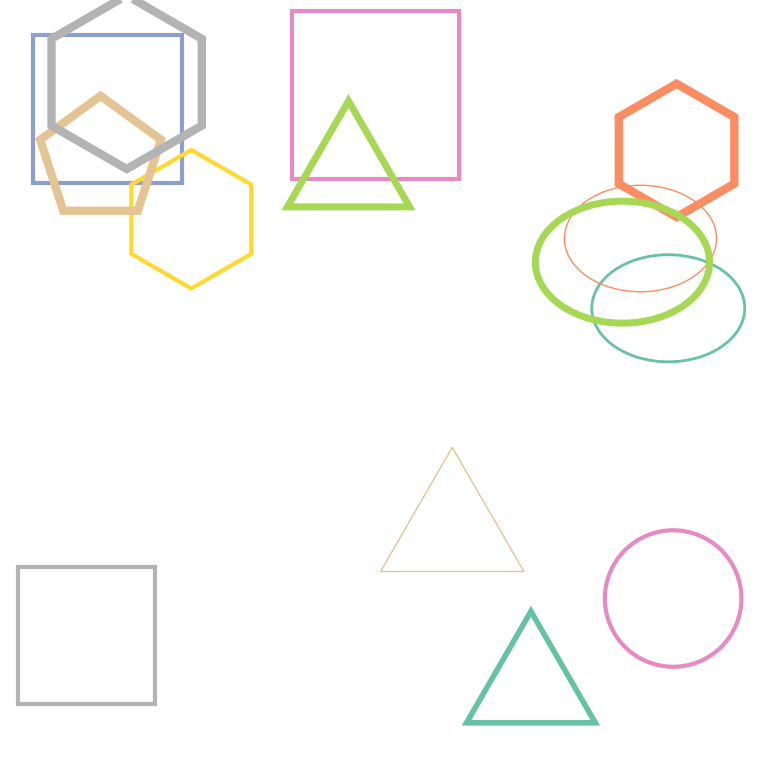[{"shape": "triangle", "thickness": 2, "radius": 0.48, "center": [0.69, 0.11]}, {"shape": "oval", "thickness": 1, "radius": 0.5, "center": [0.868, 0.6]}, {"shape": "oval", "thickness": 0.5, "radius": 0.49, "center": [0.832, 0.69]}, {"shape": "hexagon", "thickness": 3, "radius": 0.43, "center": [0.879, 0.805]}, {"shape": "square", "thickness": 1.5, "radius": 0.48, "center": [0.14, 0.859]}, {"shape": "square", "thickness": 1.5, "radius": 0.54, "center": [0.488, 0.877]}, {"shape": "circle", "thickness": 1.5, "radius": 0.44, "center": [0.874, 0.223]}, {"shape": "oval", "thickness": 2.5, "radius": 0.57, "center": [0.808, 0.66]}, {"shape": "triangle", "thickness": 2.5, "radius": 0.46, "center": [0.453, 0.777]}, {"shape": "hexagon", "thickness": 1.5, "radius": 0.45, "center": [0.248, 0.715]}, {"shape": "triangle", "thickness": 0.5, "radius": 0.54, "center": [0.587, 0.312]}, {"shape": "pentagon", "thickness": 3, "radius": 0.41, "center": [0.131, 0.793]}, {"shape": "hexagon", "thickness": 3, "radius": 0.56, "center": [0.164, 0.893]}, {"shape": "square", "thickness": 1.5, "radius": 0.44, "center": [0.112, 0.174]}]